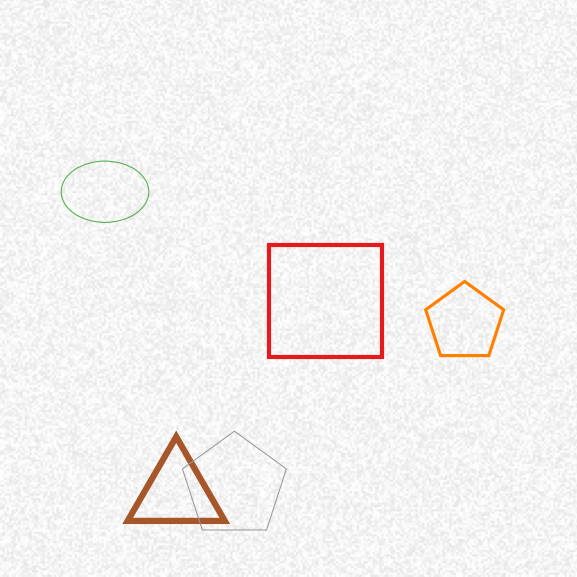[{"shape": "square", "thickness": 2, "radius": 0.49, "center": [0.564, 0.478]}, {"shape": "oval", "thickness": 0.5, "radius": 0.38, "center": [0.182, 0.667]}, {"shape": "pentagon", "thickness": 1.5, "radius": 0.35, "center": [0.805, 0.441]}, {"shape": "triangle", "thickness": 3, "radius": 0.49, "center": [0.305, 0.146]}, {"shape": "pentagon", "thickness": 0.5, "radius": 0.47, "center": [0.406, 0.158]}]